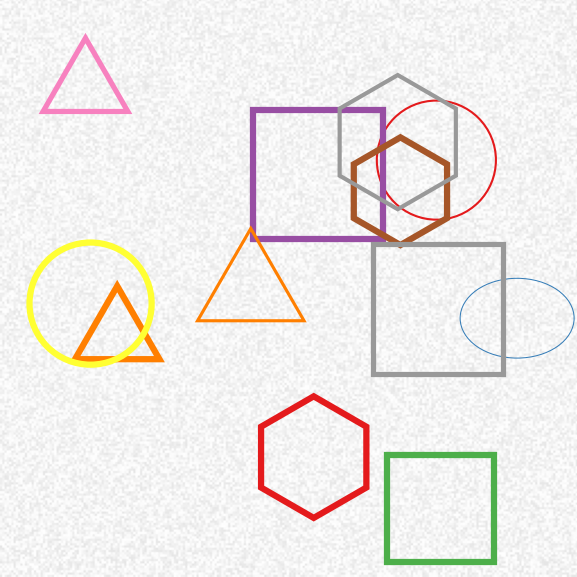[{"shape": "circle", "thickness": 1, "radius": 0.52, "center": [0.756, 0.722]}, {"shape": "hexagon", "thickness": 3, "radius": 0.53, "center": [0.543, 0.208]}, {"shape": "oval", "thickness": 0.5, "radius": 0.49, "center": [0.895, 0.448]}, {"shape": "square", "thickness": 3, "radius": 0.46, "center": [0.762, 0.118]}, {"shape": "square", "thickness": 3, "radius": 0.56, "center": [0.55, 0.697]}, {"shape": "triangle", "thickness": 3, "radius": 0.42, "center": [0.203, 0.419]}, {"shape": "triangle", "thickness": 1.5, "radius": 0.53, "center": [0.434, 0.497]}, {"shape": "circle", "thickness": 3, "radius": 0.53, "center": [0.157, 0.473]}, {"shape": "hexagon", "thickness": 3, "radius": 0.47, "center": [0.693, 0.668]}, {"shape": "triangle", "thickness": 2.5, "radius": 0.42, "center": [0.148, 0.848]}, {"shape": "hexagon", "thickness": 2, "radius": 0.58, "center": [0.689, 0.753]}, {"shape": "square", "thickness": 2.5, "radius": 0.56, "center": [0.758, 0.464]}]